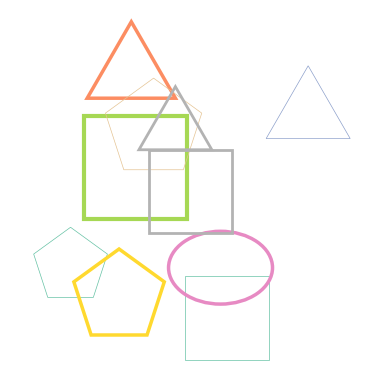[{"shape": "square", "thickness": 0.5, "radius": 0.54, "center": [0.589, 0.174]}, {"shape": "pentagon", "thickness": 0.5, "radius": 0.5, "center": [0.183, 0.309]}, {"shape": "triangle", "thickness": 2.5, "radius": 0.66, "center": [0.341, 0.811]}, {"shape": "triangle", "thickness": 0.5, "radius": 0.63, "center": [0.8, 0.703]}, {"shape": "oval", "thickness": 2.5, "radius": 0.68, "center": [0.573, 0.305]}, {"shape": "square", "thickness": 3, "radius": 0.67, "center": [0.351, 0.565]}, {"shape": "pentagon", "thickness": 2.5, "radius": 0.62, "center": [0.309, 0.23]}, {"shape": "pentagon", "thickness": 0.5, "radius": 0.66, "center": [0.399, 0.665]}, {"shape": "triangle", "thickness": 2, "radius": 0.55, "center": [0.456, 0.666]}, {"shape": "square", "thickness": 2, "radius": 0.54, "center": [0.495, 0.502]}]